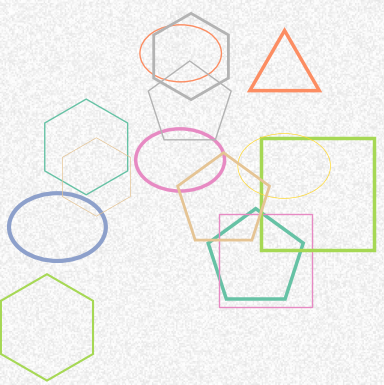[{"shape": "hexagon", "thickness": 1, "radius": 0.62, "center": [0.224, 0.618]}, {"shape": "pentagon", "thickness": 2.5, "radius": 0.65, "center": [0.664, 0.328]}, {"shape": "oval", "thickness": 1, "radius": 0.53, "center": [0.469, 0.861]}, {"shape": "triangle", "thickness": 2.5, "radius": 0.52, "center": [0.739, 0.817]}, {"shape": "oval", "thickness": 3, "radius": 0.63, "center": [0.149, 0.41]}, {"shape": "square", "thickness": 1, "radius": 0.6, "center": [0.69, 0.323]}, {"shape": "oval", "thickness": 2.5, "radius": 0.58, "center": [0.468, 0.585]}, {"shape": "square", "thickness": 2.5, "radius": 0.73, "center": [0.825, 0.497]}, {"shape": "hexagon", "thickness": 1.5, "radius": 0.69, "center": [0.122, 0.15]}, {"shape": "oval", "thickness": 0.5, "radius": 0.6, "center": [0.738, 0.569]}, {"shape": "pentagon", "thickness": 2, "radius": 0.63, "center": [0.581, 0.478]}, {"shape": "hexagon", "thickness": 0.5, "radius": 0.51, "center": [0.25, 0.54]}, {"shape": "hexagon", "thickness": 2, "radius": 0.56, "center": [0.496, 0.853]}, {"shape": "pentagon", "thickness": 1, "radius": 0.57, "center": [0.493, 0.728]}]